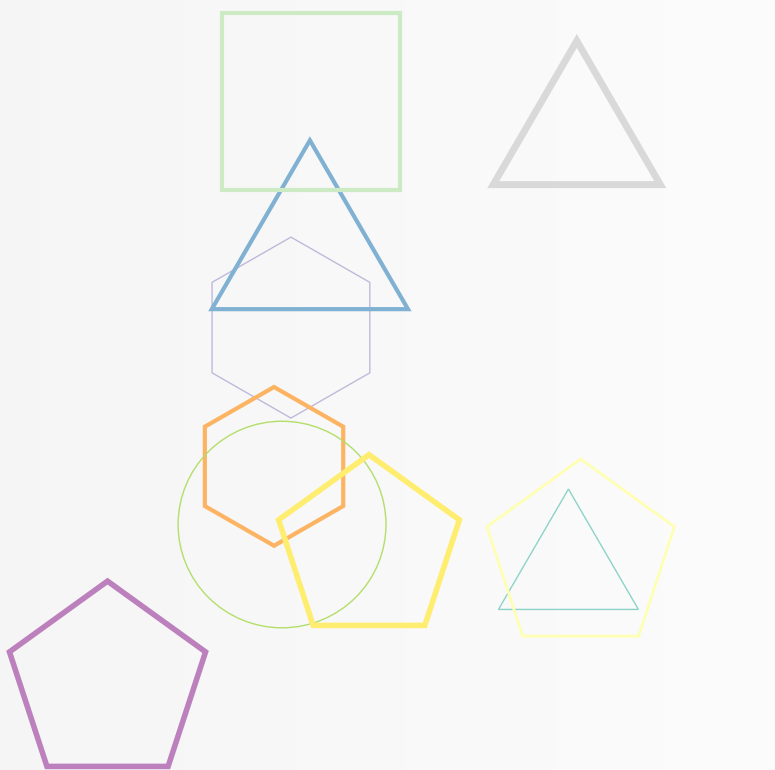[{"shape": "triangle", "thickness": 0.5, "radius": 0.52, "center": [0.733, 0.261]}, {"shape": "pentagon", "thickness": 1, "radius": 0.64, "center": [0.749, 0.277]}, {"shape": "hexagon", "thickness": 0.5, "radius": 0.59, "center": [0.375, 0.575]}, {"shape": "triangle", "thickness": 1.5, "radius": 0.73, "center": [0.4, 0.672]}, {"shape": "hexagon", "thickness": 1.5, "radius": 0.52, "center": [0.354, 0.394]}, {"shape": "circle", "thickness": 0.5, "radius": 0.67, "center": [0.364, 0.319]}, {"shape": "triangle", "thickness": 2.5, "radius": 0.62, "center": [0.744, 0.822]}, {"shape": "pentagon", "thickness": 2, "radius": 0.67, "center": [0.139, 0.112]}, {"shape": "square", "thickness": 1.5, "radius": 0.58, "center": [0.401, 0.868]}, {"shape": "pentagon", "thickness": 2, "radius": 0.61, "center": [0.476, 0.287]}]